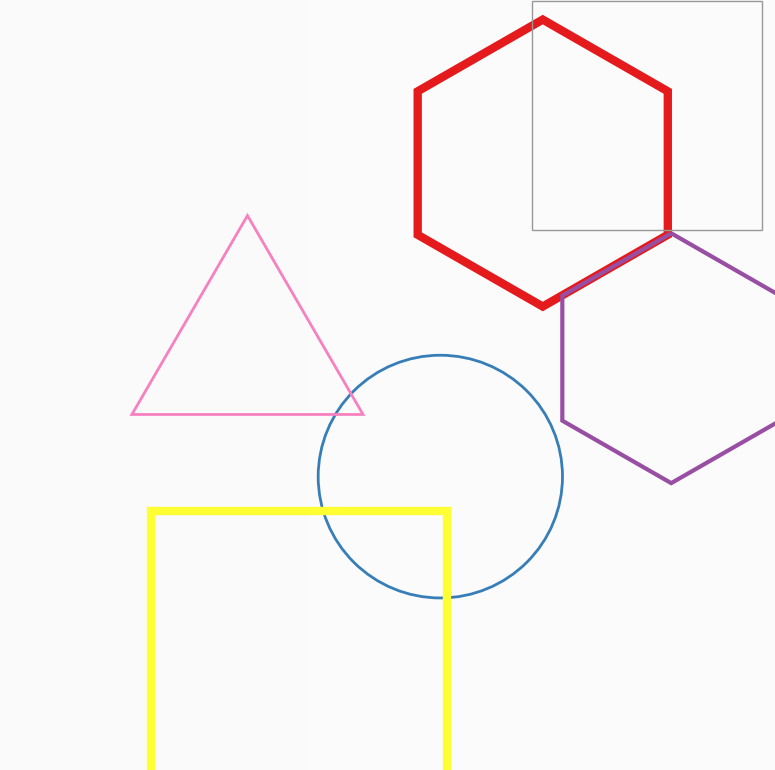[{"shape": "hexagon", "thickness": 3, "radius": 0.93, "center": [0.7, 0.788]}, {"shape": "circle", "thickness": 1, "radius": 0.79, "center": [0.568, 0.381]}, {"shape": "hexagon", "thickness": 1.5, "radius": 0.81, "center": [0.866, 0.535]}, {"shape": "square", "thickness": 3, "radius": 0.95, "center": [0.385, 0.146]}, {"shape": "triangle", "thickness": 1, "radius": 0.86, "center": [0.319, 0.548]}, {"shape": "square", "thickness": 0.5, "radius": 0.74, "center": [0.835, 0.85]}]